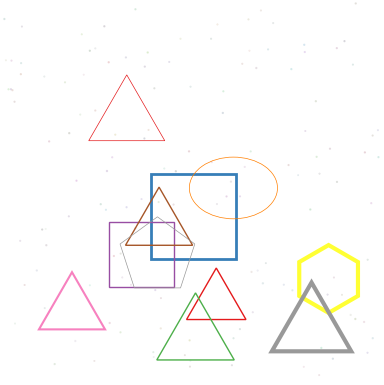[{"shape": "triangle", "thickness": 1, "radius": 0.45, "center": [0.562, 0.215]}, {"shape": "triangle", "thickness": 0.5, "radius": 0.57, "center": [0.329, 0.692]}, {"shape": "square", "thickness": 2, "radius": 0.55, "center": [0.503, 0.438]}, {"shape": "triangle", "thickness": 1, "radius": 0.58, "center": [0.508, 0.123]}, {"shape": "square", "thickness": 1, "radius": 0.42, "center": [0.368, 0.339]}, {"shape": "oval", "thickness": 0.5, "radius": 0.57, "center": [0.606, 0.512]}, {"shape": "hexagon", "thickness": 3, "radius": 0.44, "center": [0.854, 0.275]}, {"shape": "triangle", "thickness": 1, "radius": 0.5, "center": [0.413, 0.413]}, {"shape": "triangle", "thickness": 1.5, "radius": 0.5, "center": [0.187, 0.194]}, {"shape": "triangle", "thickness": 3, "radius": 0.6, "center": [0.809, 0.147]}, {"shape": "pentagon", "thickness": 0.5, "radius": 0.51, "center": [0.409, 0.335]}]